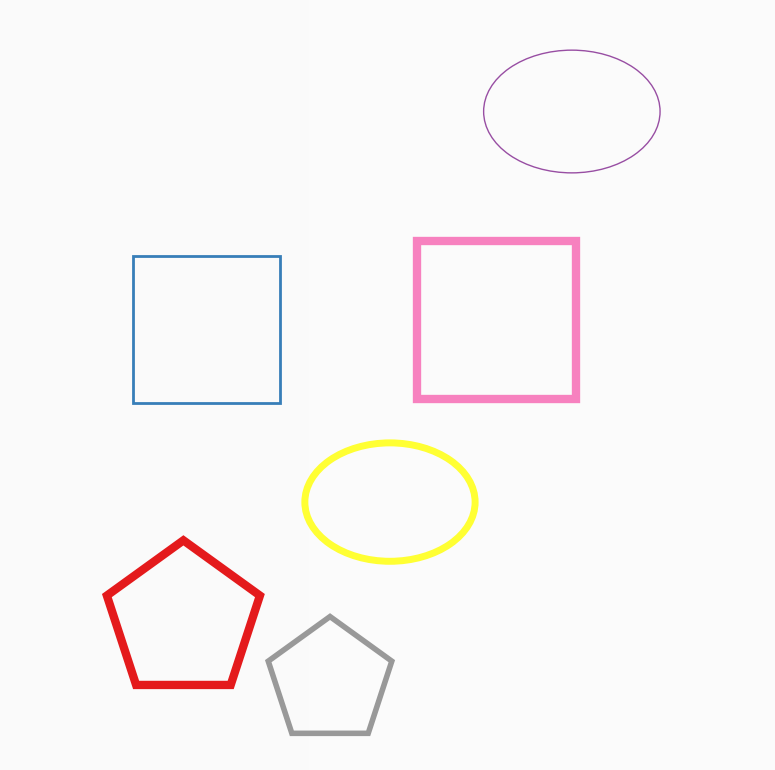[{"shape": "pentagon", "thickness": 3, "radius": 0.52, "center": [0.237, 0.194]}, {"shape": "square", "thickness": 1, "radius": 0.47, "center": [0.267, 0.572]}, {"shape": "oval", "thickness": 0.5, "radius": 0.57, "center": [0.738, 0.855]}, {"shape": "oval", "thickness": 2.5, "radius": 0.55, "center": [0.503, 0.348]}, {"shape": "square", "thickness": 3, "radius": 0.51, "center": [0.641, 0.585]}, {"shape": "pentagon", "thickness": 2, "radius": 0.42, "center": [0.426, 0.115]}]